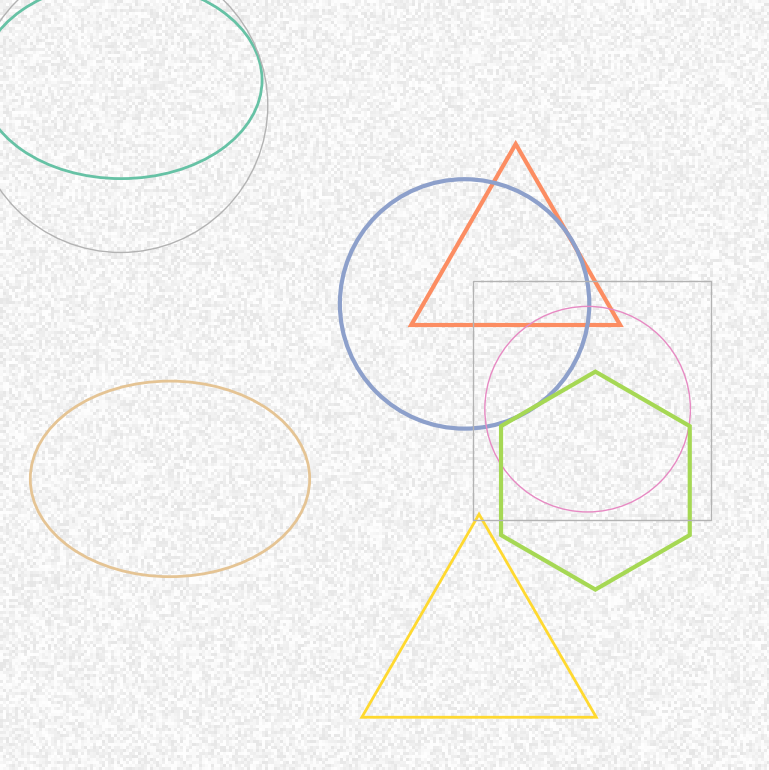[{"shape": "oval", "thickness": 1, "radius": 0.91, "center": [0.157, 0.896]}, {"shape": "triangle", "thickness": 1.5, "radius": 0.78, "center": [0.67, 0.656]}, {"shape": "circle", "thickness": 1.5, "radius": 0.81, "center": [0.603, 0.605]}, {"shape": "circle", "thickness": 0.5, "radius": 0.67, "center": [0.763, 0.469]}, {"shape": "hexagon", "thickness": 1.5, "radius": 0.71, "center": [0.773, 0.376]}, {"shape": "triangle", "thickness": 1, "radius": 0.88, "center": [0.622, 0.156]}, {"shape": "oval", "thickness": 1, "radius": 0.91, "center": [0.221, 0.378]}, {"shape": "square", "thickness": 0.5, "radius": 0.77, "center": [0.769, 0.48]}, {"shape": "circle", "thickness": 0.5, "radius": 0.96, "center": [0.157, 0.863]}]